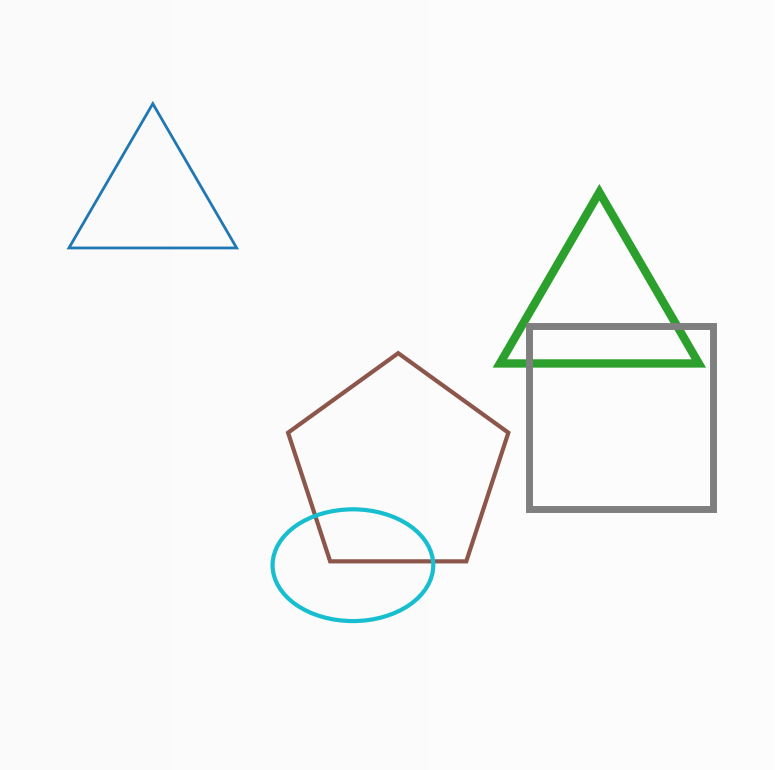[{"shape": "triangle", "thickness": 1, "radius": 0.62, "center": [0.197, 0.74]}, {"shape": "triangle", "thickness": 3, "radius": 0.74, "center": [0.773, 0.602]}, {"shape": "pentagon", "thickness": 1.5, "radius": 0.75, "center": [0.514, 0.392]}, {"shape": "square", "thickness": 2.5, "radius": 0.59, "center": [0.801, 0.458]}, {"shape": "oval", "thickness": 1.5, "radius": 0.52, "center": [0.455, 0.266]}]